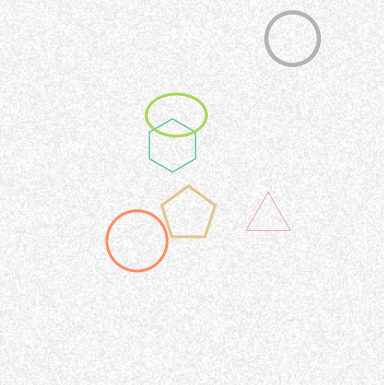[{"shape": "hexagon", "thickness": 1, "radius": 0.35, "center": [0.448, 0.622]}, {"shape": "circle", "thickness": 2, "radius": 0.39, "center": [0.356, 0.374]}, {"shape": "triangle", "thickness": 0.5, "radius": 0.33, "center": [0.697, 0.435]}, {"shape": "oval", "thickness": 2, "radius": 0.39, "center": [0.458, 0.701]}, {"shape": "pentagon", "thickness": 2, "radius": 0.37, "center": [0.489, 0.444]}, {"shape": "circle", "thickness": 3, "radius": 0.34, "center": [0.76, 0.9]}]